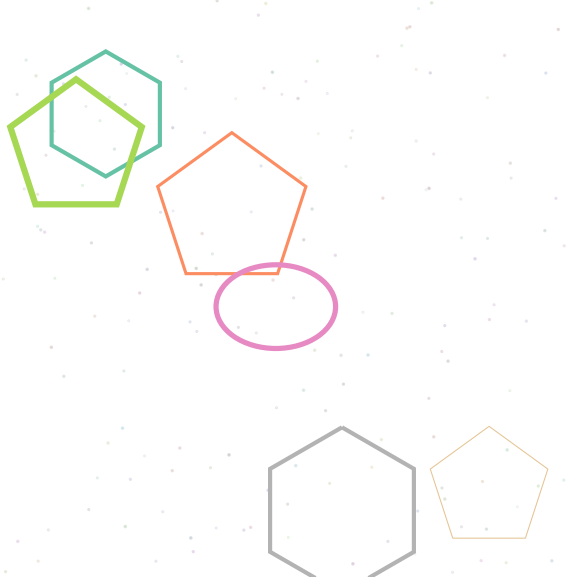[{"shape": "hexagon", "thickness": 2, "radius": 0.54, "center": [0.183, 0.802]}, {"shape": "pentagon", "thickness": 1.5, "radius": 0.67, "center": [0.401, 0.634]}, {"shape": "oval", "thickness": 2.5, "radius": 0.52, "center": [0.478, 0.468]}, {"shape": "pentagon", "thickness": 3, "radius": 0.6, "center": [0.132, 0.742]}, {"shape": "pentagon", "thickness": 0.5, "radius": 0.54, "center": [0.847, 0.154]}, {"shape": "hexagon", "thickness": 2, "radius": 0.72, "center": [0.592, 0.115]}]